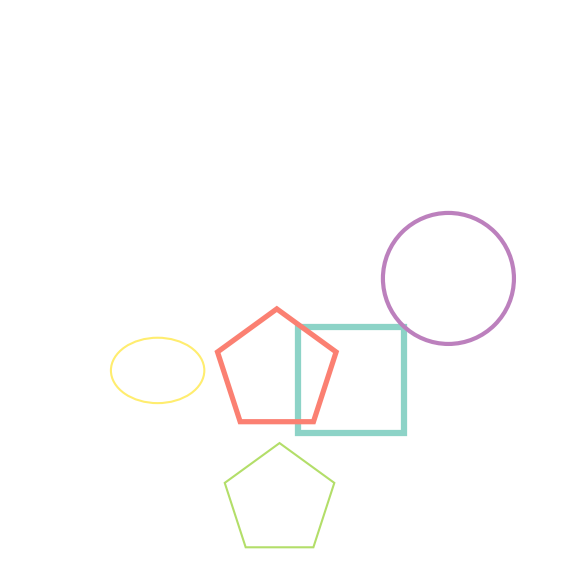[{"shape": "square", "thickness": 3, "radius": 0.46, "center": [0.608, 0.341]}, {"shape": "pentagon", "thickness": 2.5, "radius": 0.54, "center": [0.479, 0.356]}, {"shape": "pentagon", "thickness": 1, "radius": 0.5, "center": [0.484, 0.132]}, {"shape": "circle", "thickness": 2, "radius": 0.57, "center": [0.777, 0.517]}, {"shape": "oval", "thickness": 1, "radius": 0.4, "center": [0.273, 0.358]}]